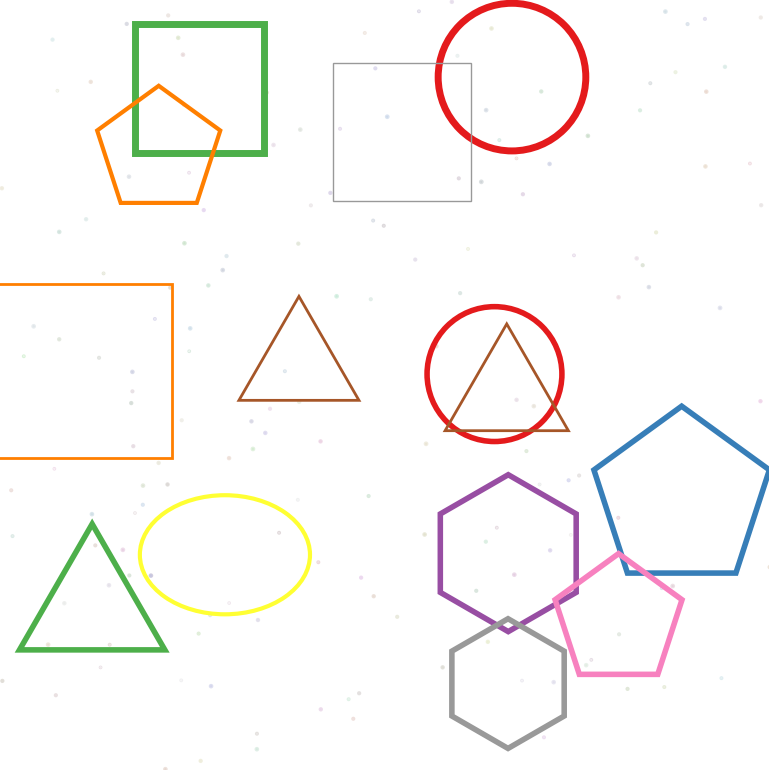[{"shape": "circle", "thickness": 2, "radius": 0.44, "center": [0.642, 0.514]}, {"shape": "circle", "thickness": 2.5, "radius": 0.48, "center": [0.665, 0.9]}, {"shape": "pentagon", "thickness": 2, "radius": 0.6, "center": [0.885, 0.353]}, {"shape": "triangle", "thickness": 2, "radius": 0.54, "center": [0.12, 0.21]}, {"shape": "square", "thickness": 2.5, "radius": 0.42, "center": [0.259, 0.885]}, {"shape": "hexagon", "thickness": 2, "radius": 0.51, "center": [0.66, 0.282]}, {"shape": "pentagon", "thickness": 1.5, "radius": 0.42, "center": [0.206, 0.805]}, {"shape": "square", "thickness": 1, "radius": 0.56, "center": [0.111, 0.518]}, {"shape": "oval", "thickness": 1.5, "radius": 0.55, "center": [0.292, 0.28]}, {"shape": "triangle", "thickness": 1, "radius": 0.46, "center": [0.658, 0.487]}, {"shape": "triangle", "thickness": 1, "radius": 0.45, "center": [0.388, 0.525]}, {"shape": "pentagon", "thickness": 2, "radius": 0.43, "center": [0.803, 0.194]}, {"shape": "square", "thickness": 0.5, "radius": 0.45, "center": [0.522, 0.828]}, {"shape": "hexagon", "thickness": 2, "radius": 0.42, "center": [0.66, 0.112]}]